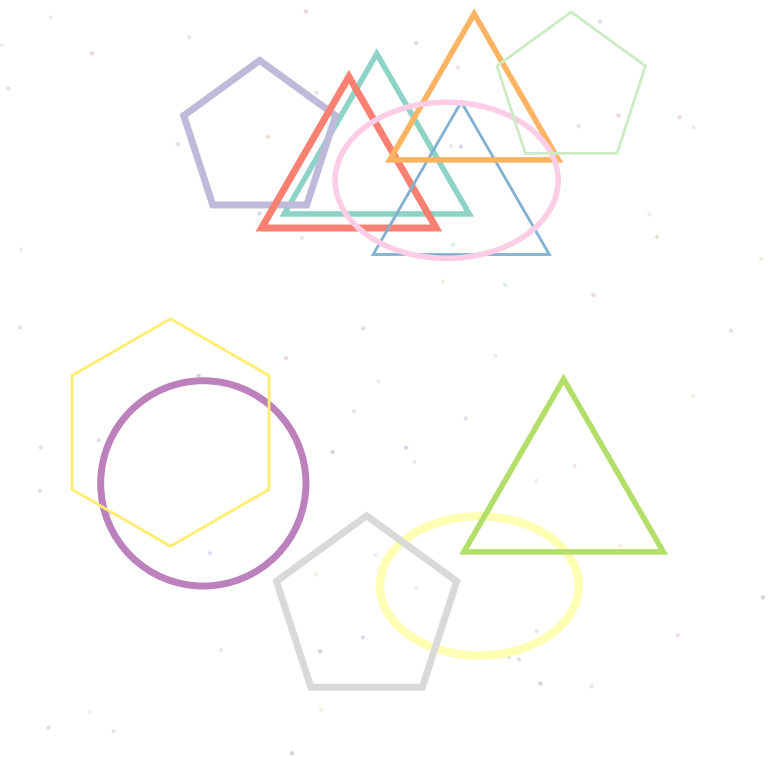[{"shape": "triangle", "thickness": 2, "radius": 0.69, "center": [0.489, 0.791]}, {"shape": "oval", "thickness": 3, "radius": 0.65, "center": [0.623, 0.239]}, {"shape": "pentagon", "thickness": 2.5, "radius": 0.52, "center": [0.337, 0.818]}, {"shape": "triangle", "thickness": 2.5, "radius": 0.65, "center": [0.453, 0.769]}, {"shape": "triangle", "thickness": 1, "radius": 0.66, "center": [0.599, 0.736]}, {"shape": "triangle", "thickness": 2, "radius": 0.63, "center": [0.616, 0.856]}, {"shape": "triangle", "thickness": 2, "radius": 0.75, "center": [0.732, 0.358]}, {"shape": "oval", "thickness": 2, "radius": 0.72, "center": [0.58, 0.766]}, {"shape": "pentagon", "thickness": 2.5, "radius": 0.62, "center": [0.476, 0.207]}, {"shape": "circle", "thickness": 2.5, "radius": 0.67, "center": [0.264, 0.372]}, {"shape": "pentagon", "thickness": 1, "radius": 0.51, "center": [0.742, 0.883]}, {"shape": "hexagon", "thickness": 1, "radius": 0.74, "center": [0.221, 0.438]}]